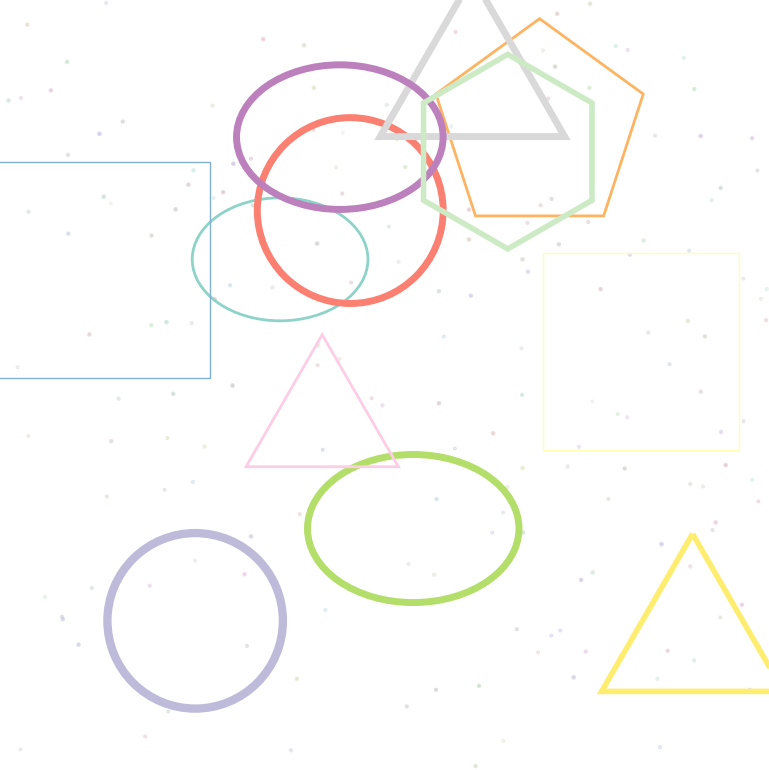[{"shape": "oval", "thickness": 1, "radius": 0.57, "center": [0.364, 0.663]}, {"shape": "square", "thickness": 0.5, "radius": 0.64, "center": [0.833, 0.544]}, {"shape": "circle", "thickness": 3, "radius": 0.57, "center": [0.253, 0.194]}, {"shape": "circle", "thickness": 2.5, "radius": 0.6, "center": [0.455, 0.727]}, {"shape": "square", "thickness": 0.5, "radius": 0.7, "center": [0.132, 0.65]}, {"shape": "pentagon", "thickness": 1, "radius": 0.71, "center": [0.701, 0.834]}, {"shape": "oval", "thickness": 2.5, "radius": 0.69, "center": [0.537, 0.314]}, {"shape": "triangle", "thickness": 1, "radius": 0.57, "center": [0.418, 0.451]}, {"shape": "triangle", "thickness": 2.5, "radius": 0.69, "center": [0.614, 0.892]}, {"shape": "oval", "thickness": 2.5, "radius": 0.67, "center": [0.441, 0.822]}, {"shape": "hexagon", "thickness": 2, "radius": 0.63, "center": [0.659, 0.803]}, {"shape": "triangle", "thickness": 2, "radius": 0.68, "center": [0.899, 0.17]}]